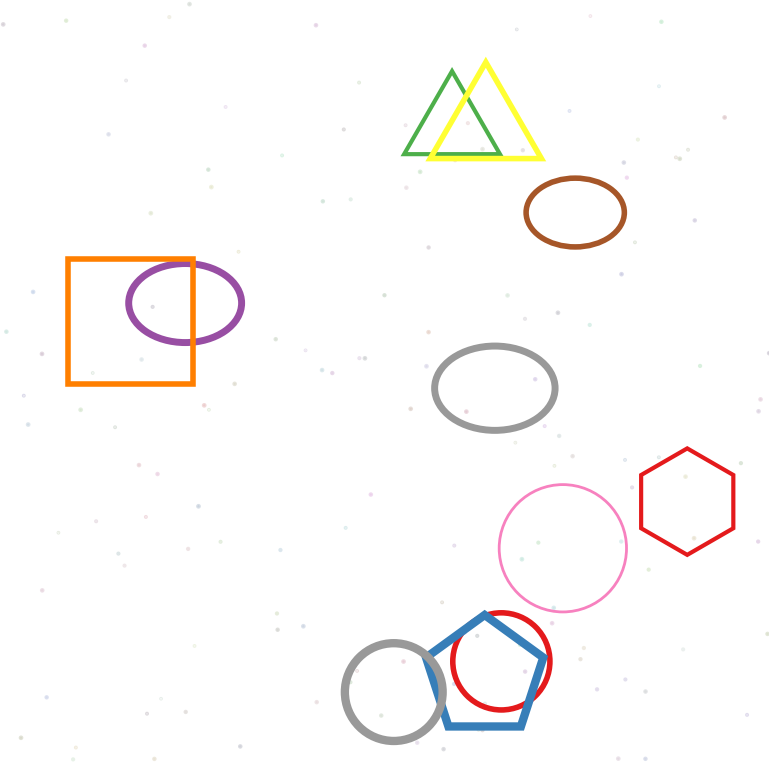[{"shape": "circle", "thickness": 2, "radius": 0.32, "center": [0.651, 0.141]}, {"shape": "hexagon", "thickness": 1.5, "radius": 0.35, "center": [0.893, 0.349]}, {"shape": "pentagon", "thickness": 3, "radius": 0.4, "center": [0.629, 0.121]}, {"shape": "triangle", "thickness": 1.5, "radius": 0.36, "center": [0.587, 0.836]}, {"shape": "oval", "thickness": 2.5, "radius": 0.37, "center": [0.24, 0.606]}, {"shape": "square", "thickness": 2, "radius": 0.41, "center": [0.17, 0.583]}, {"shape": "triangle", "thickness": 2, "radius": 0.42, "center": [0.631, 0.836]}, {"shape": "oval", "thickness": 2, "radius": 0.32, "center": [0.747, 0.724]}, {"shape": "circle", "thickness": 1, "radius": 0.41, "center": [0.731, 0.288]}, {"shape": "oval", "thickness": 2.5, "radius": 0.39, "center": [0.643, 0.496]}, {"shape": "circle", "thickness": 3, "radius": 0.32, "center": [0.511, 0.101]}]